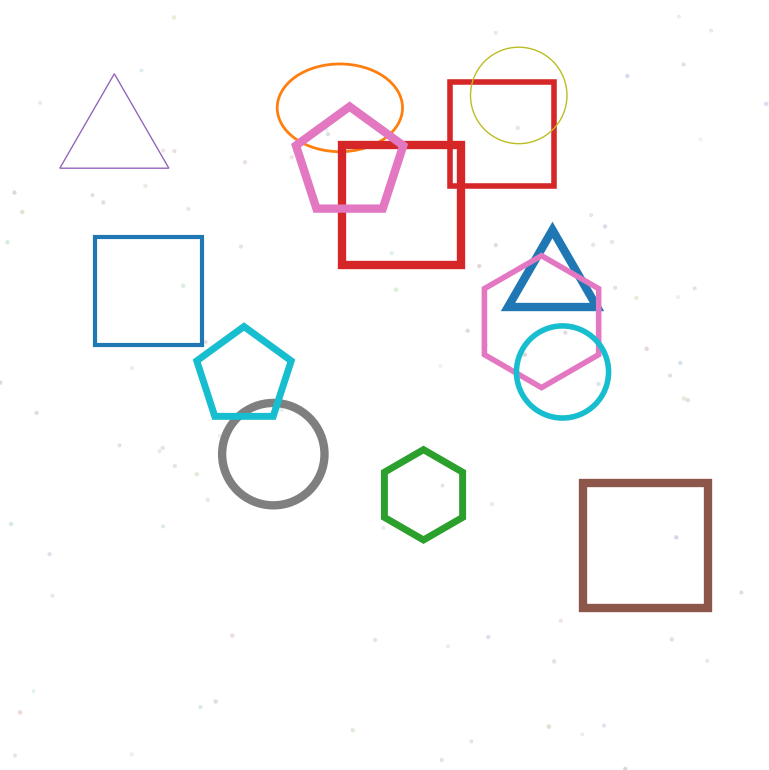[{"shape": "triangle", "thickness": 3, "radius": 0.33, "center": [0.718, 0.635]}, {"shape": "square", "thickness": 1.5, "radius": 0.35, "center": [0.193, 0.622]}, {"shape": "oval", "thickness": 1, "radius": 0.41, "center": [0.441, 0.86]}, {"shape": "hexagon", "thickness": 2.5, "radius": 0.29, "center": [0.55, 0.357]}, {"shape": "square", "thickness": 3, "radius": 0.39, "center": [0.521, 0.733]}, {"shape": "square", "thickness": 2, "radius": 0.34, "center": [0.652, 0.826]}, {"shape": "triangle", "thickness": 0.5, "radius": 0.41, "center": [0.148, 0.822]}, {"shape": "square", "thickness": 3, "radius": 0.41, "center": [0.838, 0.292]}, {"shape": "pentagon", "thickness": 3, "radius": 0.37, "center": [0.454, 0.788]}, {"shape": "hexagon", "thickness": 2, "radius": 0.43, "center": [0.703, 0.582]}, {"shape": "circle", "thickness": 3, "radius": 0.33, "center": [0.355, 0.41]}, {"shape": "circle", "thickness": 0.5, "radius": 0.31, "center": [0.674, 0.876]}, {"shape": "pentagon", "thickness": 2.5, "radius": 0.32, "center": [0.317, 0.511]}, {"shape": "circle", "thickness": 2, "radius": 0.3, "center": [0.731, 0.517]}]